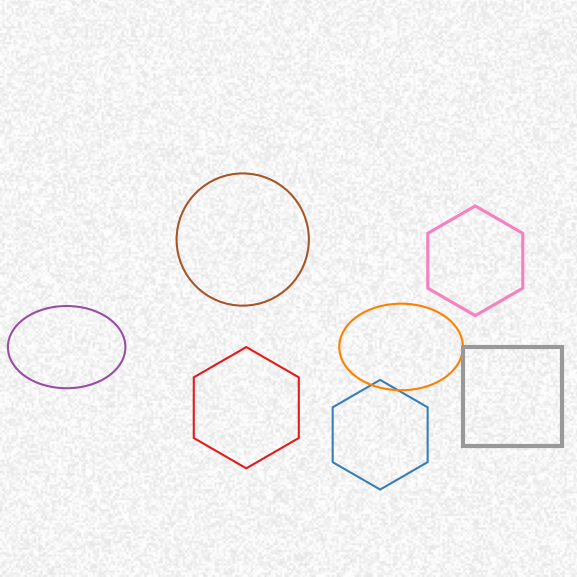[{"shape": "hexagon", "thickness": 1, "radius": 0.53, "center": [0.426, 0.293]}, {"shape": "hexagon", "thickness": 1, "radius": 0.47, "center": [0.658, 0.246]}, {"shape": "oval", "thickness": 1, "radius": 0.51, "center": [0.115, 0.398]}, {"shape": "oval", "thickness": 1, "radius": 0.54, "center": [0.695, 0.398]}, {"shape": "circle", "thickness": 1, "radius": 0.57, "center": [0.42, 0.584]}, {"shape": "hexagon", "thickness": 1.5, "radius": 0.47, "center": [0.823, 0.548]}, {"shape": "square", "thickness": 2, "radius": 0.43, "center": [0.887, 0.312]}]